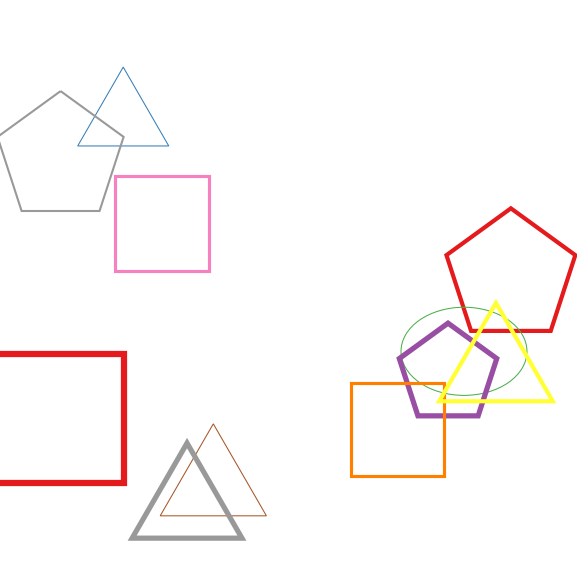[{"shape": "pentagon", "thickness": 2, "radius": 0.59, "center": [0.885, 0.521]}, {"shape": "square", "thickness": 3, "radius": 0.56, "center": [0.103, 0.274]}, {"shape": "triangle", "thickness": 0.5, "radius": 0.46, "center": [0.213, 0.792]}, {"shape": "oval", "thickness": 0.5, "radius": 0.55, "center": [0.803, 0.391]}, {"shape": "pentagon", "thickness": 2.5, "radius": 0.44, "center": [0.776, 0.351]}, {"shape": "square", "thickness": 1.5, "radius": 0.4, "center": [0.689, 0.255]}, {"shape": "triangle", "thickness": 2, "radius": 0.57, "center": [0.859, 0.361]}, {"shape": "triangle", "thickness": 0.5, "radius": 0.53, "center": [0.369, 0.159]}, {"shape": "square", "thickness": 1.5, "radius": 0.41, "center": [0.281, 0.612]}, {"shape": "triangle", "thickness": 2.5, "radius": 0.55, "center": [0.324, 0.122]}, {"shape": "pentagon", "thickness": 1, "radius": 0.57, "center": [0.105, 0.727]}]